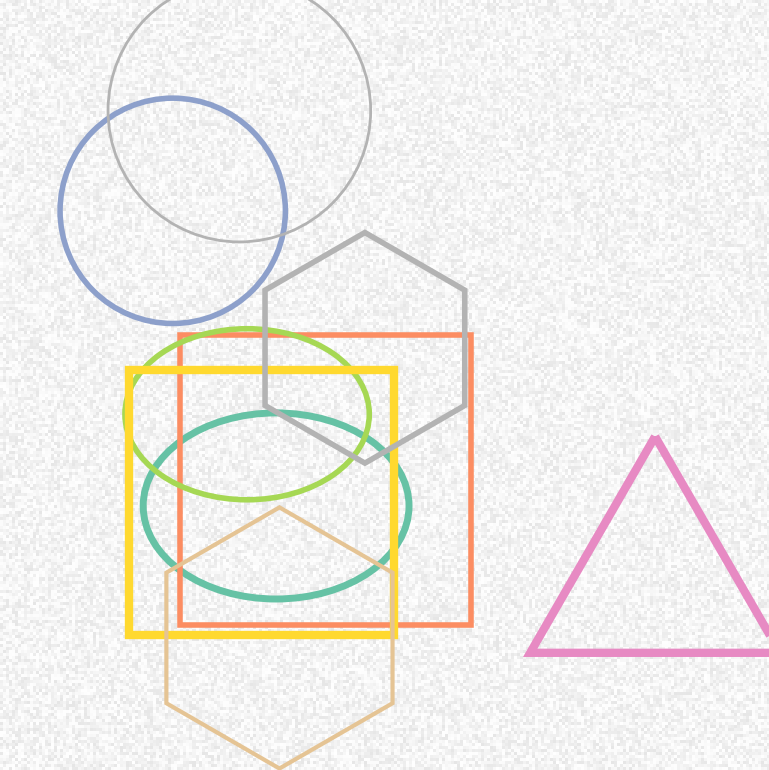[{"shape": "oval", "thickness": 2.5, "radius": 0.86, "center": [0.359, 0.343]}, {"shape": "square", "thickness": 2, "radius": 0.94, "center": [0.423, 0.377]}, {"shape": "circle", "thickness": 2, "radius": 0.73, "center": [0.224, 0.726]}, {"shape": "triangle", "thickness": 3, "radius": 0.94, "center": [0.851, 0.246]}, {"shape": "oval", "thickness": 2, "radius": 0.79, "center": [0.321, 0.462]}, {"shape": "square", "thickness": 3, "radius": 0.86, "center": [0.34, 0.347]}, {"shape": "hexagon", "thickness": 1.5, "radius": 0.85, "center": [0.363, 0.171]}, {"shape": "circle", "thickness": 1, "radius": 0.85, "center": [0.311, 0.856]}, {"shape": "hexagon", "thickness": 2, "radius": 0.75, "center": [0.474, 0.548]}]